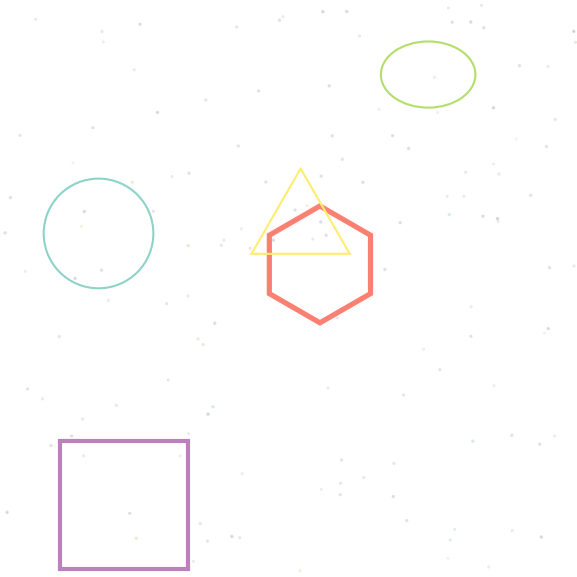[{"shape": "circle", "thickness": 1, "radius": 0.47, "center": [0.171, 0.595]}, {"shape": "hexagon", "thickness": 2.5, "radius": 0.51, "center": [0.554, 0.541]}, {"shape": "oval", "thickness": 1, "radius": 0.41, "center": [0.741, 0.87]}, {"shape": "square", "thickness": 2, "radius": 0.55, "center": [0.215, 0.124]}, {"shape": "triangle", "thickness": 1, "radius": 0.49, "center": [0.521, 0.609]}]